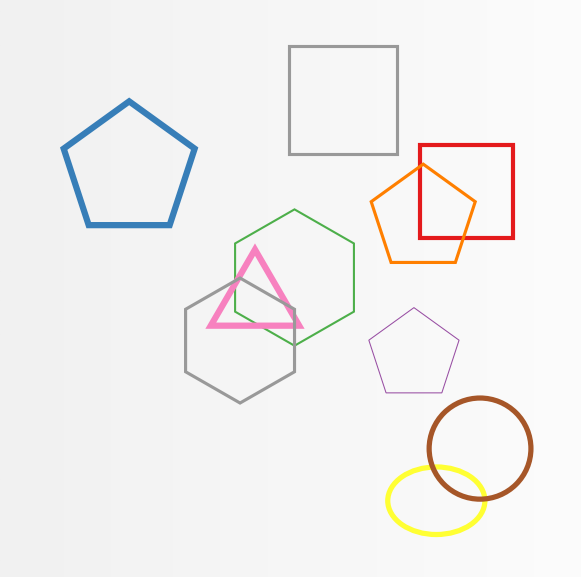[{"shape": "square", "thickness": 2, "radius": 0.4, "center": [0.803, 0.668]}, {"shape": "pentagon", "thickness": 3, "radius": 0.59, "center": [0.222, 0.705]}, {"shape": "hexagon", "thickness": 1, "radius": 0.59, "center": [0.507, 0.519]}, {"shape": "pentagon", "thickness": 0.5, "radius": 0.41, "center": [0.712, 0.385]}, {"shape": "pentagon", "thickness": 1.5, "radius": 0.47, "center": [0.728, 0.621]}, {"shape": "oval", "thickness": 2.5, "radius": 0.42, "center": [0.751, 0.132]}, {"shape": "circle", "thickness": 2.5, "radius": 0.44, "center": [0.826, 0.222]}, {"shape": "triangle", "thickness": 3, "radius": 0.44, "center": [0.439, 0.479]}, {"shape": "square", "thickness": 1.5, "radius": 0.47, "center": [0.591, 0.826]}, {"shape": "hexagon", "thickness": 1.5, "radius": 0.54, "center": [0.413, 0.409]}]